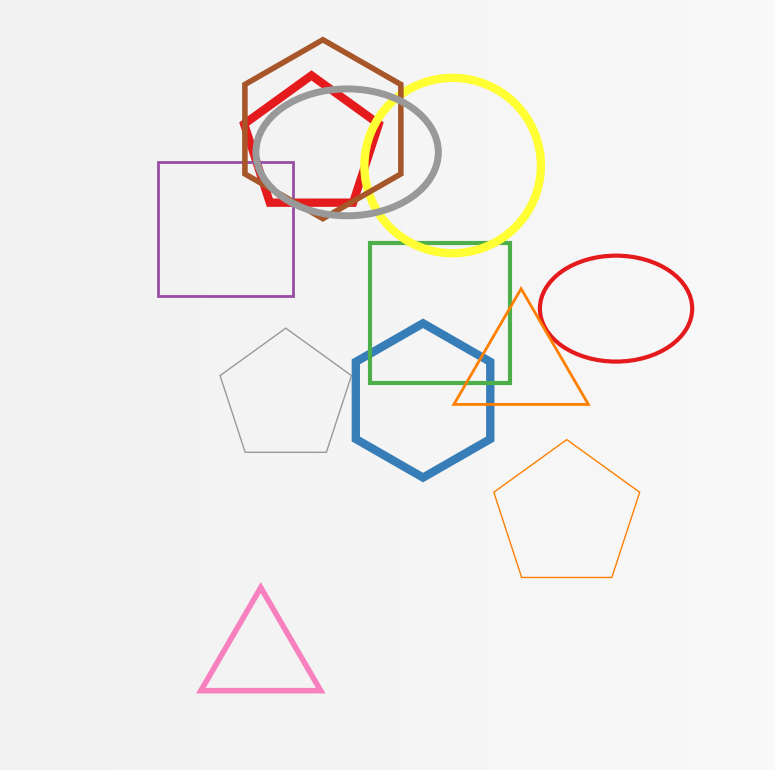[{"shape": "pentagon", "thickness": 3, "radius": 0.46, "center": [0.402, 0.811]}, {"shape": "oval", "thickness": 1.5, "radius": 0.49, "center": [0.795, 0.599]}, {"shape": "hexagon", "thickness": 3, "radius": 0.5, "center": [0.546, 0.48]}, {"shape": "square", "thickness": 1.5, "radius": 0.45, "center": [0.568, 0.594]}, {"shape": "square", "thickness": 1, "radius": 0.44, "center": [0.291, 0.702]}, {"shape": "triangle", "thickness": 1, "radius": 0.5, "center": [0.672, 0.525]}, {"shape": "pentagon", "thickness": 0.5, "radius": 0.49, "center": [0.731, 0.33]}, {"shape": "circle", "thickness": 3, "radius": 0.57, "center": [0.584, 0.785]}, {"shape": "hexagon", "thickness": 2, "radius": 0.58, "center": [0.417, 0.832]}, {"shape": "triangle", "thickness": 2, "radius": 0.45, "center": [0.336, 0.148]}, {"shape": "oval", "thickness": 2.5, "radius": 0.59, "center": [0.448, 0.802]}, {"shape": "pentagon", "thickness": 0.5, "radius": 0.45, "center": [0.369, 0.485]}]